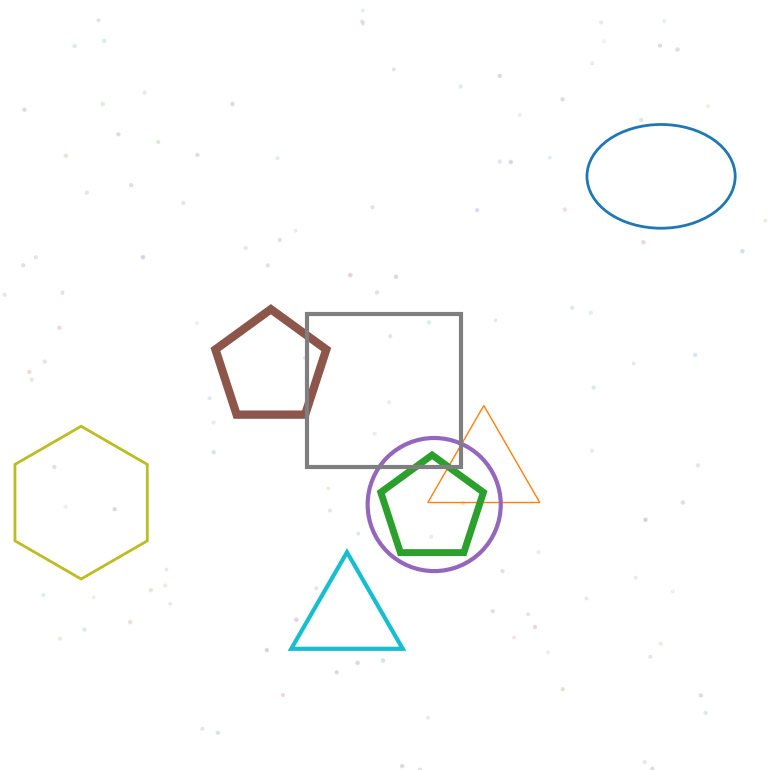[{"shape": "oval", "thickness": 1, "radius": 0.48, "center": [0.859, 0.771]}, {"shape": "triangle", "thickness": 0.5, "radius": 0.42, "center": [0.628, 0.389]}, {"shape": "pentagon", "thickness": 2.5, "radius": 0.35, "center": [0.561, 0.339]}, {"shape": "circle", "thickness": 1.5, "radius": 0.43, "center": [0.564, 0.345]}, {"shape": "pentagon", "thickness": 3, "radius": 0.38, "center": [0.352, 0.523]}, {"shape": "square", "thickness": 1.5, "radius": 0.5, "center": [0.499, 0.493]}, {"shape": "hexagon", "thickness": 1, "radius": 0.5, "center": [0.105, 0.347]}, {"shape": "triangle", "thickness": 1.5, "radius": 0.42, "center": [0.451, 0.199]}]